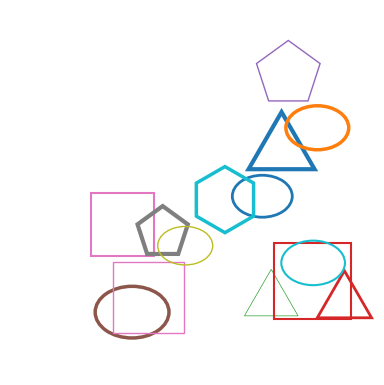[{"shape": "triangle", "thickness": 3, "radius": 0.49, "center": [0.731, 0.61]}, {"shape": "oval", "thickness": 2, "radius": 0.39, "center": [0.681, 0.49]}, {"shape": "oval", "thickness": 2.5, "radius": 0.41, "center": [0.824, 0.668]}, {"shape": "triangle", "thickness": 0.5, "radius": 0.4, "center": [0.705, 0.22]}, {"shape": "square", "thickness": 1.5, "radius": 0.49, "center": [0.812, 0.271]}, {"shape": "triangle", "thickness": 2, "radius": 0.41, "center": [0.895, 0.215]}, {"shape": "pentagon", "thickness": 1, "radius": 0.43, "center": [0.749, 0.808]}, {"shape": "oval", "thickness": 2.5, "radius": 0.48, "center": [0.343, 0.189]}, {"shape": "square", "thickness": 1, "radius": 0.46, "center": [0.386, 0.227]}, {"shape": "square", "thickness": 1.5, "radius": 0.41, "center": [0.318, 0.417]}, {"shape": "pentagon", "thickness": 3, "radius": 0.34, "center": [0.423, 0.396]}, {"shape": "oval", "thickness": 1, "radius": 0.36, "center": [0.481, 0.362]}, {"shape": "oval", "thickness": 1.5, "radius": 0.41, "center": [0.813, 0.317]}, {"shape": "hexagon", "thickness": 2.5, "radius": 0.43, "center": [0.584, 0.481]}]